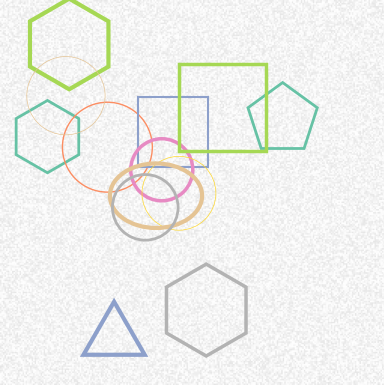[{"shape": "pentagon", "thickness": 2, "radius": 0.47, "center": [0.734, 0.691]}, {"shape": "hexagon", "thickness": 2, "radius": 0.47, "center": [0.123, 0.645]}, {"shape": "circle", "thickness": 1, "radius": 0.58, "center": [0.279, 0.618]}, {"shape": "triangle", "thickness": 3, "radius": 0.46, "center": [0.296, 0.124]}, {"shape": "square", "thickness": 1.5, "radius": 0.45, "center": [0.45, 0.657]}, {"shape": "circle", "thickness": 2.5, "radius": 0.4, "center": [0.42, 0.559]}, {"shape": "hexagon", "thickness": 3, "radius": 0.59, "center": [0.18, 0.886]}, {"shape": "square", "thickness": 2.5, "radius": 0.56, "center": [0.578, 0.722]}, {"shape": "circle", "thickness": 0.5, "radius": 0.48, "center": [0.465, 0.498]}, {"shape": "circle", "thickness": 0.5, "radius": 0.51, "center": [0.171, 0.752]}, {"shape": "oval", "thickness": 3, "radius": 0.6, "center": [0.405, 0.492]}, {"shape": "hexagon", "thickness": 2.5, "radius": 0.6, "center": [0.536, 0.195]}, {"shape": "circle", "thickness": 2, "radius": 0.43, "center": [0.377, 0.461]}]